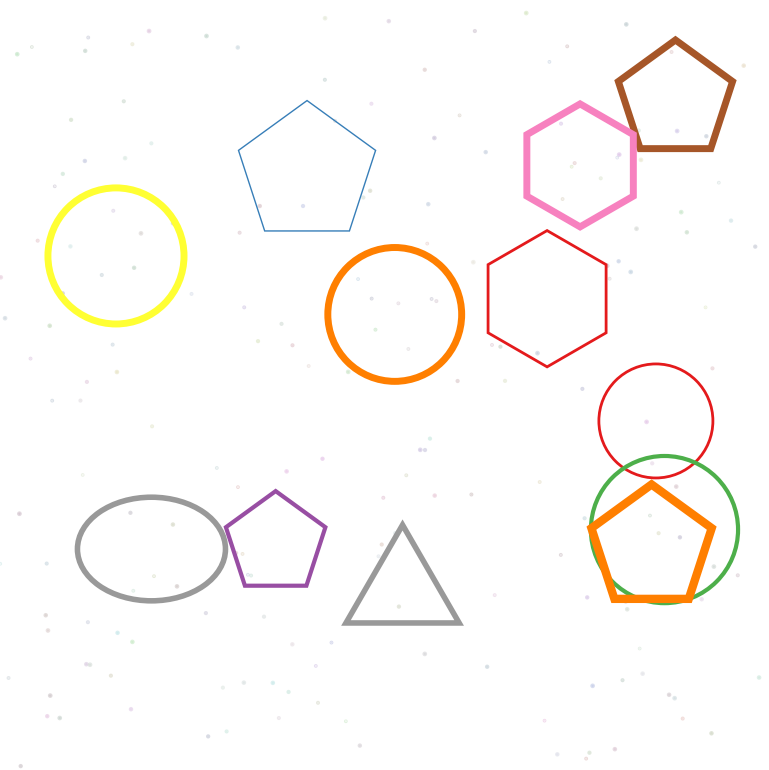[{"shape": "circle", "thickness": 1, "radius": 0.37, "center": [0.852, 0.453]}, {"shape": "hexagon", "thickness": 1, "radius": 0.44, "center": [0.711, 0.612]}, {"shape": "pentagon", "thickness": 0.5, "radius": 0.47, "center": [0.399, 0.776]}, {"shape": "circle", "thickness": 1.5, "radius": 0.48, "center": [0.863, 0.312]}, {"shape": "pentagon", "thickness": 1.5, "radius": 0.34, "center": [0.358, 0.294]}, {"shape": "circle", "thickness": 2.5, "radius": 0.43, "center": [0.513, 0.592]}, {"shape": "pentagon", "thickness": 3, "radius": 0.41, "center": [0.846, 0.289]}, {"shape": "circle", "thickness": 2.5, "radius": 0.44, "center": [0.151, 0.668]}, {"shape": "pentagon", "thickness": 2.5, "radius": 0.39, "center": [0.877, 0.87]}, {"shape": "hexagon", "thickness": 2.5, "radius": 0.4, "center": [0.753, 0.785]}, {"shape": "triangle", "thickness": 2, "radius": 0.42, "center": [0.523, 0.233]}, {"shape": "oval", "thickness": 2, "radius": 0.48, "center": [0.197, 0.287]}]